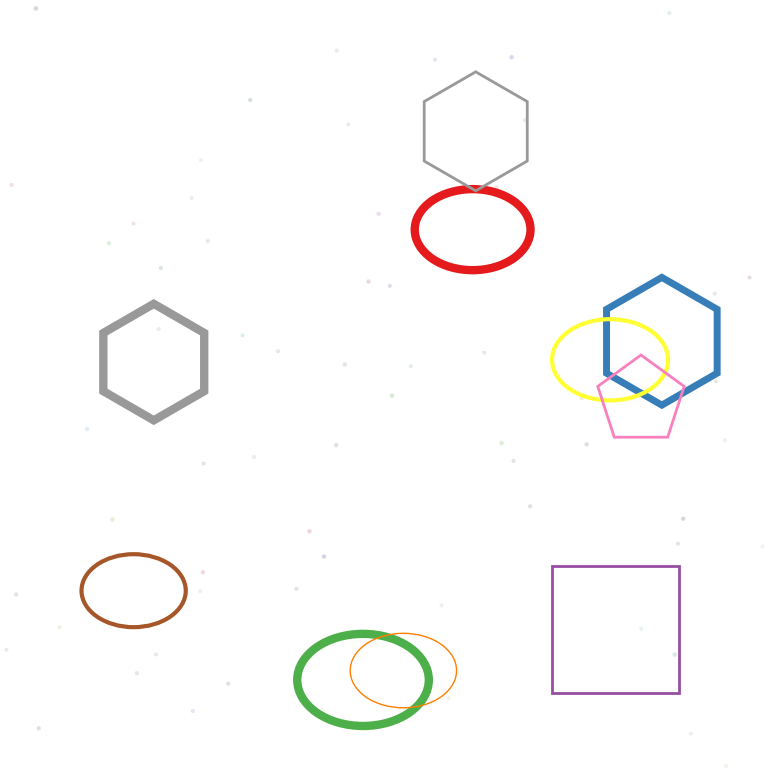[{"shape": "oval", "thickness": 3, "radius": 0.38, "center": [0.614, 0.702]}, {"shape": "hexagon", "thickness": 2.5, "radius": 0.41, "center": [0.86, 0.557]}, {"shape": "oval", "thickness": 3, "radius": 0.43, "center": [0.471, 0.117]}, {"shape": "square", "thickness": 1, "radius": 0.41, "center": [0.799, 0.182]}, {"shape": "oval", "thickness": 0.5, "radius": 0.35, "center": [0.524, 0.129]}, {"shape": "oval", "thickness": 1.5, "radius": 0.38, "center": [0.792, 0.533]}, {"shape": "oval", "thickness": 1.5, "radius": 0.34, "center": [0.174, 0.233]}, {"shape": "pentagon", "thickness": 1, "radius": 0.3, "center": [0.832, 0.48]}, {"shape": "hexagon", "thickness": 1, "radius": 0.39, "center": [0.618, 0.829]}, {"shape": "hexagon", "thickness": 3, "radius": 0.38, "center": [0.2, 0.53]}]